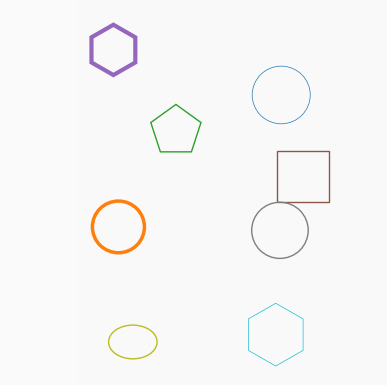[{"shape": "circle", "thickness": 0.5, "radius": 0.37, "center": [0.726, 0.753]}, {"shape": "circle", "thickness": 2.5, "radius": 0.34, "center": [0.306, 0.411]}, {"shape": "pentagon", "thickness": 1, "radius": 0.34, "center": [0.454, 0.661]}, {"shape": "hexagon", "thickness": 3, "radius": 0.33, "center": [0.293, 0.87]}, {"shape": "square", "thickness": 1, "radius": 0.33, "center": [0.782, 0.543]}, {"shape": "circle", "thickness": 1, "radius": 0.36, "center": [0.722, 0.402]}, {"shape": "oval", "thickness": 1, "radius": 0.31, "center": [0.343, 0.112]}, {"shape": "hexagon", "thickness": 0.5, "radius": 0.41, "center": [0.712, 0.131]}]